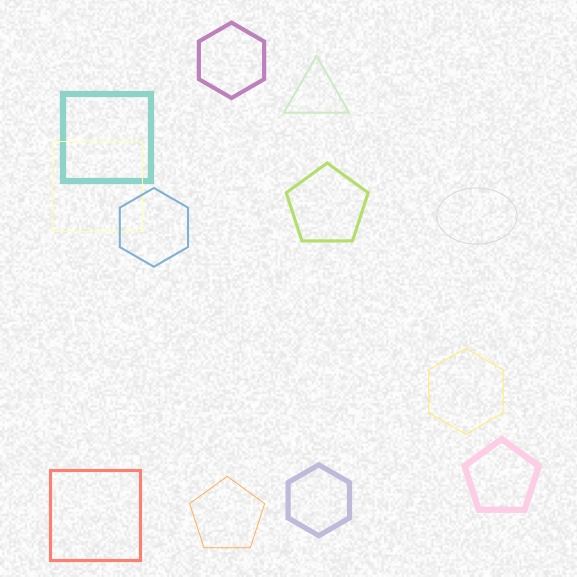[{"shape": "square", "thickness": 3, "radius": 0.38, "center": [0.185, 0.761]}, {"shape": "square", "thickness": 0.5, "radius": 0.39, "center": [0.168, 0.677]}, {"shape": "hexagon", "thickness": 2.5, "radius": 0.31, "center": [0.552, 0.133]}, {"shape": "square", "thickness": 1.5, "radius": 0.39, "center": [0.165, 0.107]}, {"shape": "hexagon", "thickness": 1, "radius": 0.34, "center": [0.267, 0.605]}, {"shape": "pentagon", "thickness": 0.5, "radius": 0.34, "center": [0.393, 0.106]}, {"shape": "pentagon", "thickness": 1.5, "radius": 0.37, "center": [0.567, 0.642]}, {"shape": "pentagon", "thickness": 3, "radius": 0.34, "center": [0.869, 0.171]}, {"shape": "oval", "thickness": 0.5, "radius": 0.35, "center": [0.826, 0.625]}, {"shape": "hexagon", "thickness": 2, "radius": 0.33, "center": [0.401, 0.895]}, {"shape": "triangle", "thickness": 1, "radius": 0.33, "center": [0.548, 0.837]}, {"shape": "hexagon", "thickness": 0.5, "radius": 0.37, "center": [0.807, 0.322]}]